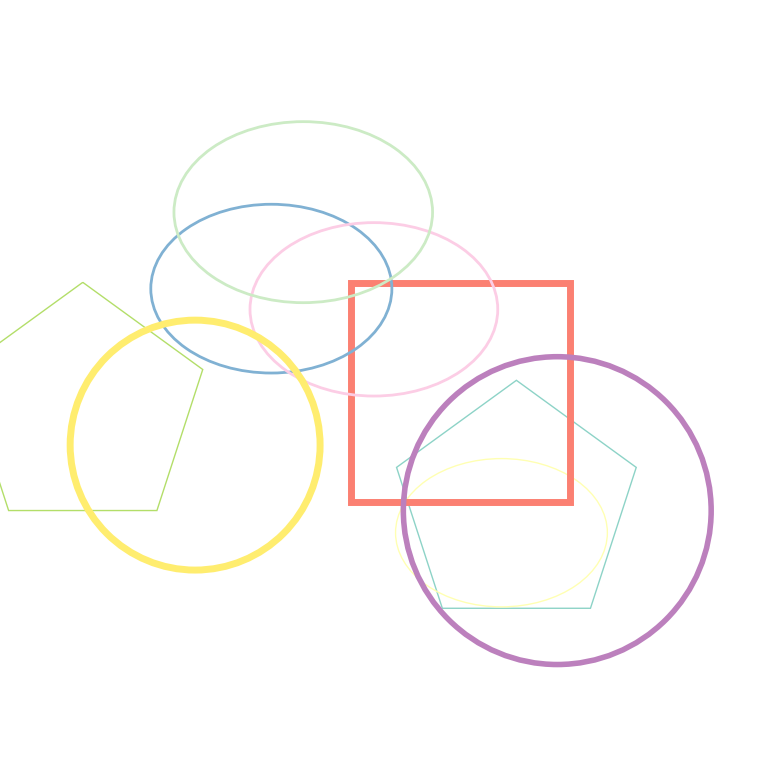[{"shape": "pentagon", "thickness": 0.5, "radius": 0.82, "center": [0.671, 0.342]}, {"shape": "oval", "thickness": 0.5, "radius": 0.69, "center": [0.651, 0.308]}, {"shape": "square", "thickness": 2.5, "radius": 0.71, "center": [0.598, 0.49]}, {"shape": "oval", "thickness": 1, "radius": 0.78, "center": [0.352, 0.625]}, {"shape": "pentagon", "thickness": 0.5, "radius": 0.82, "center": [0.108, 0.469]}, {"shape": "oval", "thickness": 1, "radius": 0.8, "center": [0.486, 0.598]}, {"shape": "circle", "thickness": 2, "radius": 1.0, "center": [0.724, 0.337]}, {"shape": "oval", "thickness": 1, "radius": 0.84, "center": [0.394, 0.724]}, {"shape": "circle", "thickness": 2.5, "radius": 0.81, "center": [0.253, 0.422]}]